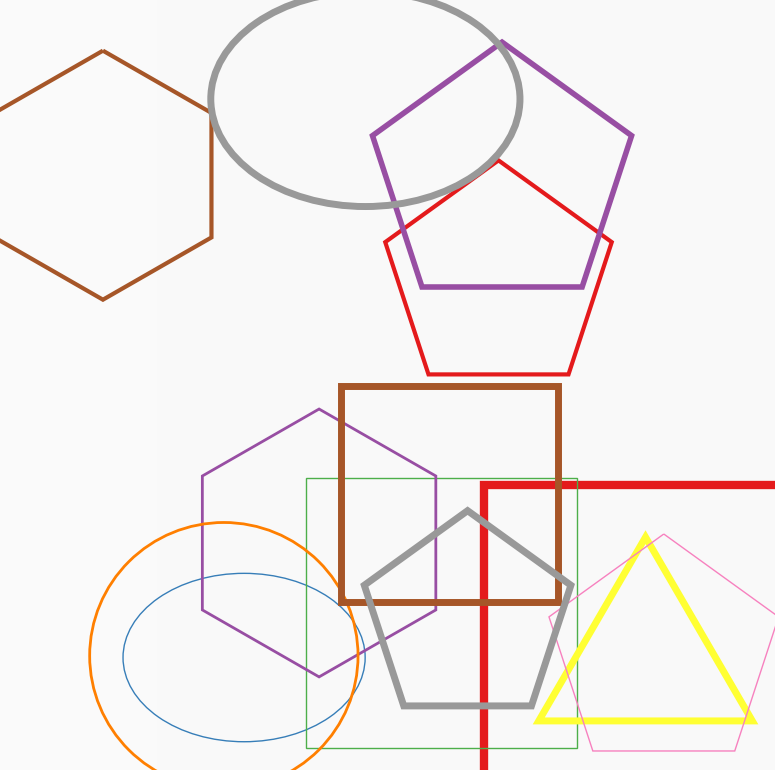[{"shape": "pentagon", "thickness": 1.5, "radius": 0.77, "center": [0.643, 0.638]}, {"shape": "square", "thickness": 3, "radius": 0.98, "center": [0.82, 0.175]}, {"shape": "oval", "thickness": 0.5, "radius": 0.78, "center": [0.315, 0.146]}, {"shape": "square", "thickness": 0.5, "radius": 0.88, "center": [0.57, 0.204]}, {"shape": "hexagon", "thickness": 1, "radius": 0.87, "center": [0.412, 0.295]}, {"shape": "pentagon", "thickness": 2, "radius": 0.88, "center": [0.648, 0.769]}, {"shape": "circle", "thickness": 1, "radius": 0.87, "center": [0.289, 0.148]}, {"shape": "triangle", "thickness": 2.5, "radius": 0.8, "center": [0.833, 0.143]}, {"shape": "hexagon", "thickness": 1.5, "radius": 0.81, "center": [0.133, 0.772]}, {"shape": "square", "thickness": 2.5, "radius": 0.7, "center": [0.58, 0.358]}, {"shape": "pentagon", "thickness": 0.5, "radius": 0.78, "center": [0.857, 0.151]}, {"shape": "oval", "thickness": 2.5, "radius": 1.0, "center": [0.471, 0.871]}, {"shape": "pentagon", "thickness": 2.5, "radius": 0.7, "center": [0.603, 0.197]}]